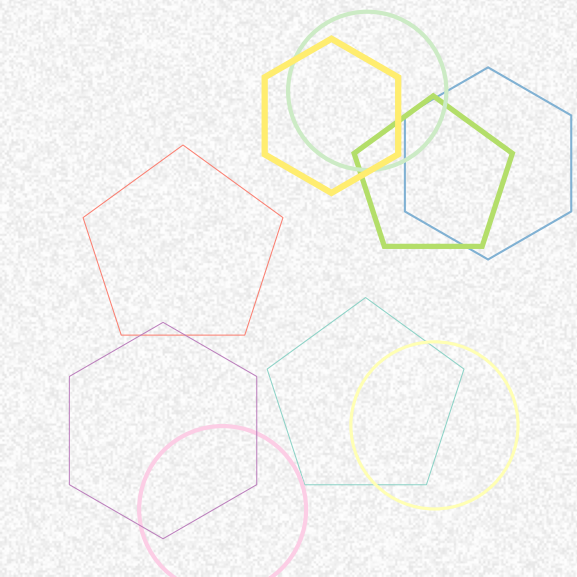[{"shape": "pentagon", "thickness": 0.5, "radius": 0.9, "center": [0.633, 0.305]}, {"shape": "circle", "thickness": 1.5, "radius": 0.72, "center": [0.752, 0.263]}, {"shape": "pentagon", "thickness": 0.5, "radius": 0.91, "center": [0.317, 0.566]}, {"shape": "hexagon", "thickness": 1, "radius": 0.83, "center": [0.845, 0.716]}, {"shape": "pentagon", "thickness": 2.5, "radius": 0.72, "center": [0.75, 0.689]}, {"shape": "circle", "thickness": 2, "radius": 0.72, "center": [0.385, 0.117]}, {"shape": "hexagon", "thickness": 0.5, "radius": 0.94, "center": [0.282, 0.254]}, {"shape": "circle", "thickness": 2, "radius": 0.69, "center": [0.636, 0.842]}, {"shape": "hexagon", "thickness": 3, "radius": 0.67, "center": [0.574, 0.799]}]